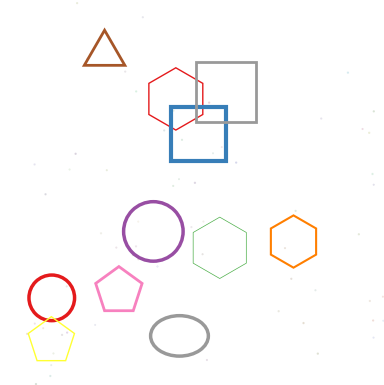[{"shape": "circle", "thickness": 2.5, "radius": 0.3, "center": [0.134, 0.226]}, {"shape": "hexagon", "thickness": 1, "radius": 0.4, "center": [0.457, 0.743]}, {"shape": "square", "thickness": 3, "radius": 0.36, "center": [0.515, 0.652]}, {"shape": "hexagon", "thickness": 0.5, "radius": 0.4, "center": [0.571, 0.356]}, {"shape": "circle", "thickness": 2.5, "radius": 0.39, "center": [0.398, 0.399]}, {"shape": "hexagon", "thickness": 1.5, "radius": 0.34, "center": [0.762, 0.373]}, {"shape": "pentagon", "thickness": 1, "radius": 0.32, "center": [0.133, 0.114]}, {"shape": "triangle", "thickness": 2, "radius": 0.3, "center": [0.272, 0.861]}, {"shape": "pentagon", "thickness": 2, "radius": 0.32, "center": [0.309, 0.244]}, {"shape": "square", "thickness": 2, "radius": 0.39, "center": [0.587, 0.761]}, {"shape": "oval", "thickness": 2.5, "radius": 0.38, "center": [0.466, 0.128]}]